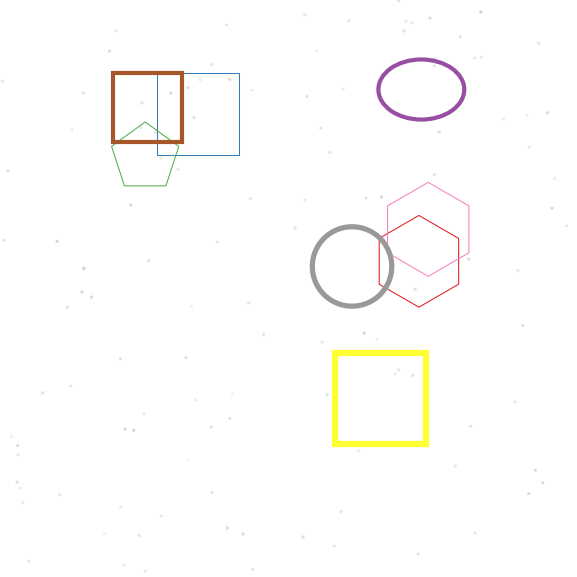[{"shape": "hexagon", "thickness": 0.5, "radius": 0.4, "center": [0.725, 0.547]}, {"shape": "square", "thickness": 0.5, "radius": 0.36, "center": [0.342, 0.802]}, {"shape": "pentagon", "thickness": 0.5, "radius": 0.31, "center": [0.251, 0.727]}, {"shape": "oval", "thickness": 2, "radius": 0.37, "center": [0.73, 0.844]}, {"shape": "square", "thickness": 3, "radius": 0.39, "center": [0.658, 0.309]}, {"shape": "square", "thickness": 2, "radius": 0.3, "center": [0.255, 0.813]}, {"shape": "hexagon", "thickness": 0.5, "radius": 0.41, "center": [0.742, 0.602]}, {"shape": "circle", "thickness": 2.5, "radius": 0.34, "center": [0.61, 0.538]}]